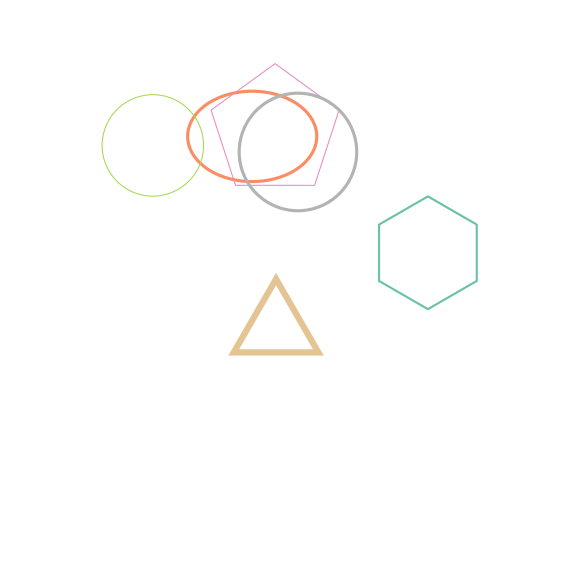[{"shape": "hexagon", "thickness": 1, "radius": 0.49, "center": [0.741, 0.561]}, {"shape": "oval", "thickness": 1.5, "radius": 0.56, "center": [0.437, 0.763]}, {"shape": "pentagon", "thickness": 0.5, "radius": 0.58, "center": [0.476, 0.772]}, {"shape": "circle", "thickness": 0.5, "radius": 0.44, "center": [0.265, 0.747]}, {"shape": "triangle", "thickness": 3, "radius": 0.42, "center": [0.478, 0.431]}, {"shape": "circle", "thickness": 1.5, "radius": 0.51, "center": [0.516, 0.736]}]